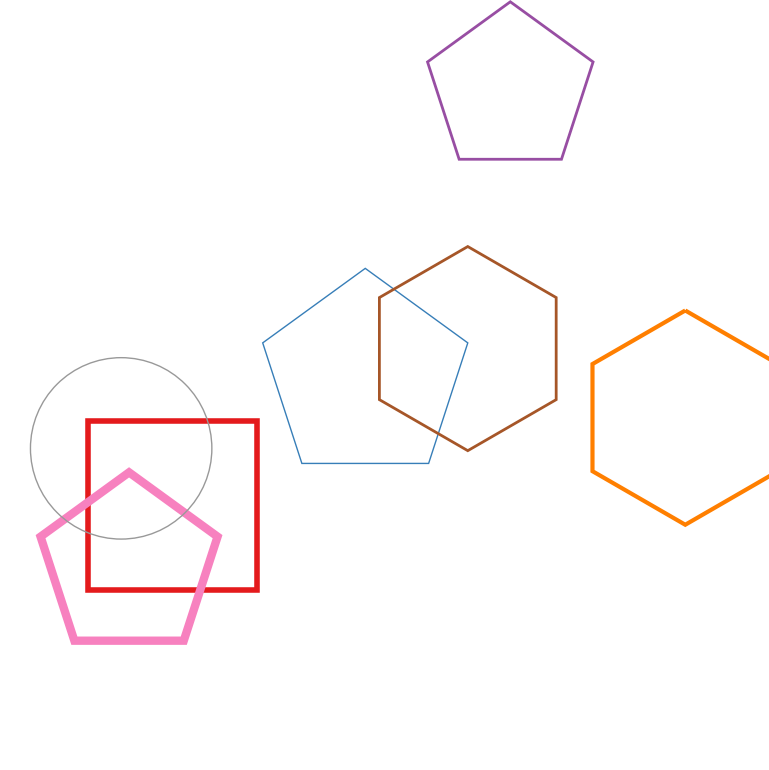[{"shape": "square", "thickness": 2, "radius": 0.55, "center": [0.224, 0.344]}, {"shape": "pentagon", "thickness": 0.5, "radius": 0.7, "center": [0.474, 0.511]}, {"shape": "pentagon", "thickness": 1, "radius": 0.57, "center": [0.663, 0.885]}, {"shape": "hexagon", "thickness": 1.5, "radius": 0.7, "center": [0.89, 0.458]}, {"shape": "hexagon", "thickness": 1, "radius": 0.66, "center": [0.608, 0.547]}, {"shape": "pentagon", "thickness": 3, "radius": 0.6, "center": [0.168, 0.266]}, {"shape": "circle", "thickness": 0.5, "radius": 0.59, "center": [0.157, 0.418]}]